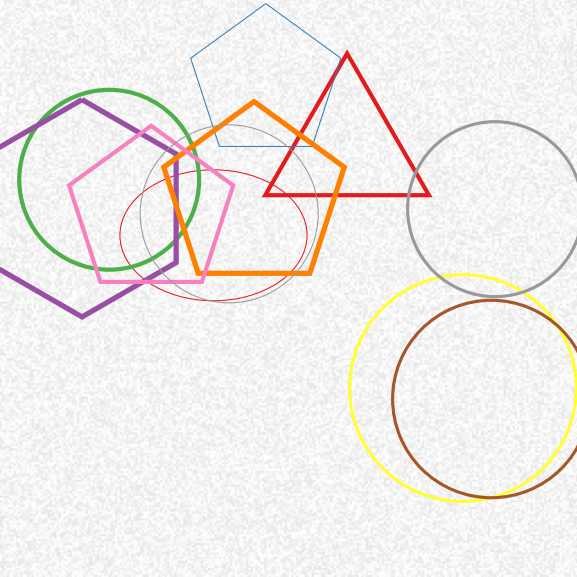[{"shape": "triangle", "thickness": 2, "radius": 0.82, "center": [0.601, 0.743]}, {"shape": "oval", "thickness": 0.5, "radius": 0.81, "center": [0.37, 0.592]}, {"shape": "pentagon", "thickness": 0.5, "radius": 0.68, "center": [0.46, 0.856]}, {"shape": "circle", "thickness": 2, "radius": 0.78, "center": [0.189, 0.688]}, {"shape": "hexagon", "thickness": 2.5, "radius": 0.94, "center": [0.142, 0.638]}, {"shape": "pentagon", "thickness": 2.5, "radius": 0.82, "center": [0.44, 0.659]}, {"shape": "circle", "thickness": 1.5, "radius": 0.98, "center": [0.802, 0.327]}, {"shape": "circle", "thickness": 1.5, "radius": 0.85, "center": [0.851, 0.308]}, {"shape": "pentagon", "thickness": 2, "radius": 0.75, "center": [0.262, 0.632]}, {"shape": "circle", "thickness": 1.5, "radius": 0.76, "center": [0.857, 0.637]}, {"shape": "circle", "thickness": 0.5, "radius": 0.77, "center": [0.397, 0.629]}]